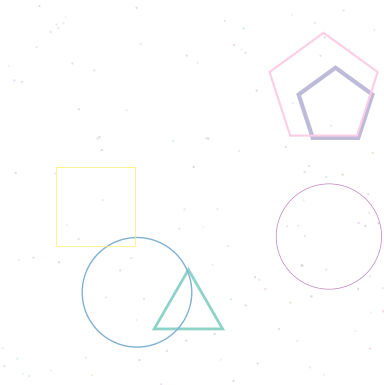[{"shape": "triangle", "thickness": 2, "radius": 0.51, "center": [0.489, 0.197]}, {"shape": "pentagon", "thickness": 3, "radius": 0.5, "center": [0.871, 0.723]}, {"shape": "circle", "thickness": 1, "radius": 0.71, "center": [0.356, 0.241]}, {"shape": "pentagon", "thickness": 1.5, "radius": 0.74, "center": [0.841, 0.767]}, {"shape": "circle", "thickness": 0.5, "radius": 0.68, "center": [0.854, 0.386]}, {"shape": "square", "thickness": 0.5, "radius": 0.52, "center": [0.248, 0.464]}]